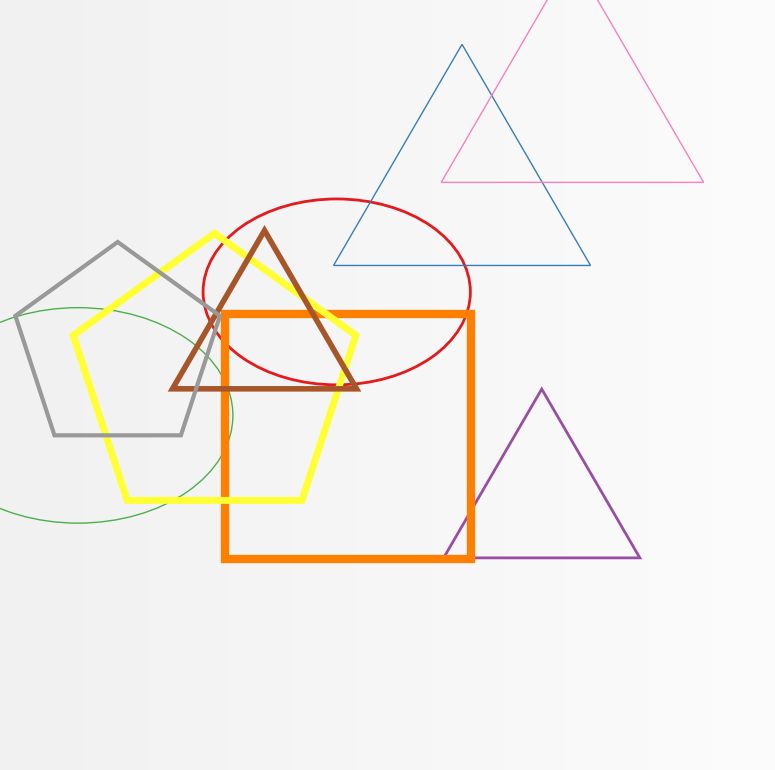[{"shape": "oval", "thickness": 1, "radius": 0.86, "center": [0.434, 0.621]}, {"shape": "triangle", "thickness": 0.5, "radius": 0.96, "center": [0.596, 0.751]}, {"shape": "oval", "thickness": 0.5, "radius": 1.0, "center": [0.101, 0.461]}, {"shape": "triangle", "thickness": 1, "radius": 0.73, "center": [0.699, 0.349]}, {"shape": "square", "thickness": 3, "radius": 0.79, "center": [0.449, 0.433]}, {"shape": "pentagon", "thickness": 2.5, "radius": 0.96, "center": [0.277, 0.505]}, {"shape": "triangle", "thickness": 2, "radius": 0.69, "center": [0.341, 0.564]}, {"shape": "triangle", "thickness": 0.5, "radius": 0.98, "center": [0.739, 0.861]}, {"shape": "pentagon", "thickness": 1.5, "radius": 0.69, "center": [0.152, 0.547]}]